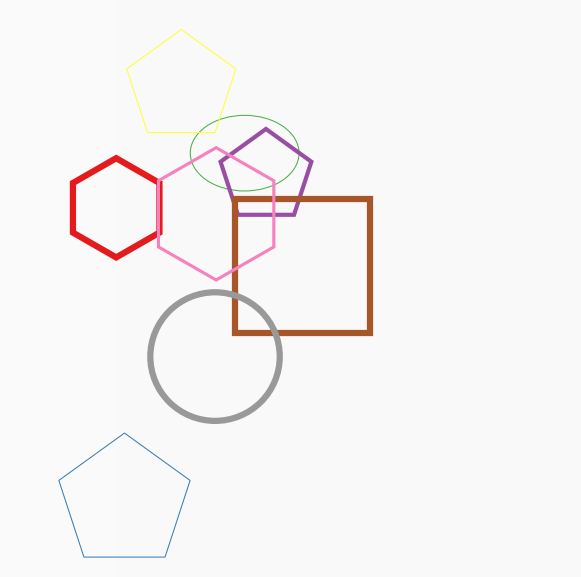[{"shape": "hexagon", "thickness": 3, "radius": 0.43, "center": [0.2, 0.639]}, {"shape": "pentagon", "thickness": 0.5, "radius": 0.59, "center": [0.214, 0.131]}, {"shape": "oval", "thickness": 0.5, "radius": 0.47, "center": [0.421, 0.734]}, {"shape": "pentagon", "thickness": 2, "radius": 0.41, "center": [0.458, 0.694]}, {"shape": "pentagon", "thickness": 0.5, "radius": 0.49, "center": [0.312, 0.849]}, {"shape": "square", "thickness": 3, "radius": 0.58, "center": [0.521, 0.538]}, {"shape": "hexagon", "thickness": 1.5, "radius": 0.57, "center": [0.372, 0.629]}, {"shape": "circle", "thickness": 3, "radius": 0.56, "center": [0.37, 0.382]}]